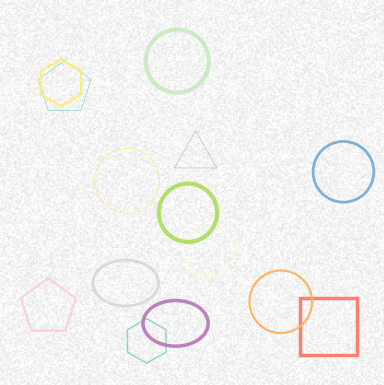[{"shape": "hexagon", "thickness": 1, "radius": 0.29, "center": [0.381, 0.114]}, {"shape": "pentagon", "thickness": 0.5, "radius": 0.36, "center": [0.168, 0.771]}, {"shape": "circle", "thickness": 0.5, "radius": 0.32, "center": [0.546, 0.346]}, {"shape": "triangle", "thickness": 0.5, "radius": 0.32, "center": [0.508, 0.596]}, {"shape": "square", "thickness": 2.5, "radius": 0.37, "center": [0.853, 0.152]}, {"shape": "circle", "thickness": 2, "radius": 0.39, "center": [0.892, 0.554]}, {"shape": "circle", "thickness": 1.5, "radius": 0.41, "center": [0.729, 0.216]}, {"shape": "circle", "thickness": 3, "radius": 0.38, "center": [0.488, 0.447]}, {"shape": "pentagon", "thickness": 1.5, "radius": 0.38, "center": [0.125, 0.202]}, {"shape": "oval", "thickness": 2, "radius": 0.43, "center": [0.326, 0.265]}, {"shape": "oval", "thickness": 2.5, "radius": 0.42, "center": [0.456, 0.16]}, {"shape": "circle", "thickness": 3, "radius": 0.41, "center": [0.46, 0.841]}, {"shape": "circle", "thickness": 0.5, "radius": 0.42, "center": [0.33, 0.531]}, {"shape": "hexagon", "thickness": 1.5, "radius": 0.3, "center": [0.158, 0.785]}]